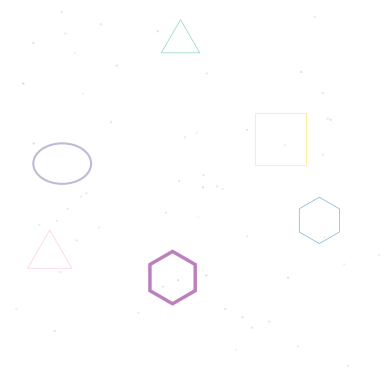[{"shape": "triangle", "thickness": 0.5, "radius": 0.29, "center": [0.469, 0.892]}, {"shape": "oval", "thickness": 1.5, "radius": 0.38, "center": [0.162, 0.575]}, {"shape": "hexagon", "thickness": 0.5, "radius": 0.3, "center": [0.829, 0.428]}, {"shape": "triangle", "thickness": 0.5, "radius": 0.33, "center": [0.129, 0.336]}, {"shape": "hexagon", "thickness": 2.5, "radius": 0.34, "center": [0.448, 0.279]}, {"shape": "square", "thickness": 0.5, "radius": 0.33, "center": [0.729, 0.639]}]